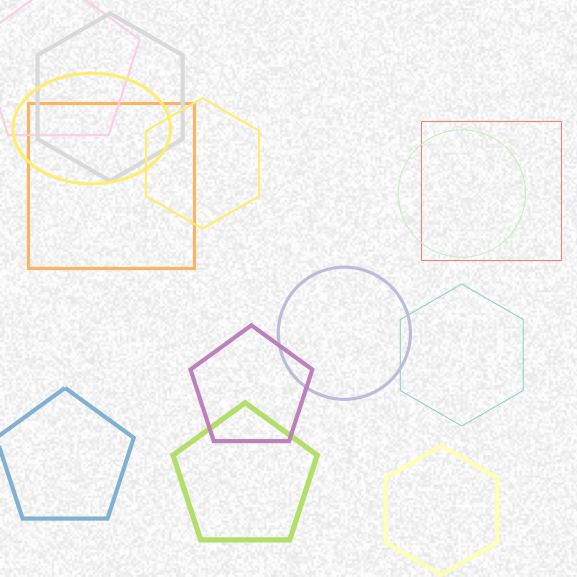[{"shape": "hexagon", "thickness": 0.5, "radius": 0.61, "center": [0.8, 0.384]}, {"shape": "hexagon", "thickness": 2, "radius": 0.56, "center": [0.764, 0.116]}, {"shape": "circle", "thickness": 1.5, "radius": 0.57, "center": [0.596, 0.422]}, {"shape": "square", "thickness": 0.5, "radius": 0.61, "center": [0.85, 0.669]}, {"shape": "pentagon", "thickness": 2, "radius": 0.63, "center": [0.113, 0.202]}, {"shape": "square", "thickness": 1.5, "radius": 0.72, "center": [0.193, 0.678]}, {"shape": "pentagon", "thickness": 2.5, "radius": 0.66, "center": [0.425, 0.17]}, {"shape": "pentagon", "thickness": 1, "radius": 0.74, "center": [0.101, 0.885]}, {"shape": "hexagon", "thickness": 2, "radius": 0.73, "center": [0.191, 0.831]}, {"shape": "pentagon", "thickness": 2, "radius": 0.55, "center": [0.435, 0.325]}, {"shape": "circle", "thickness": 0.5, "radius": 0.55, "center": [0.8, 0.664]}, {"shape": "hexagon", "thickness": 1, "radius": 0.57, "center": [0.351, 0.716]}, {"shape": "oval", "thickness": 1.5, "radius": 0.68, "center": [0.159, 0.777]}]